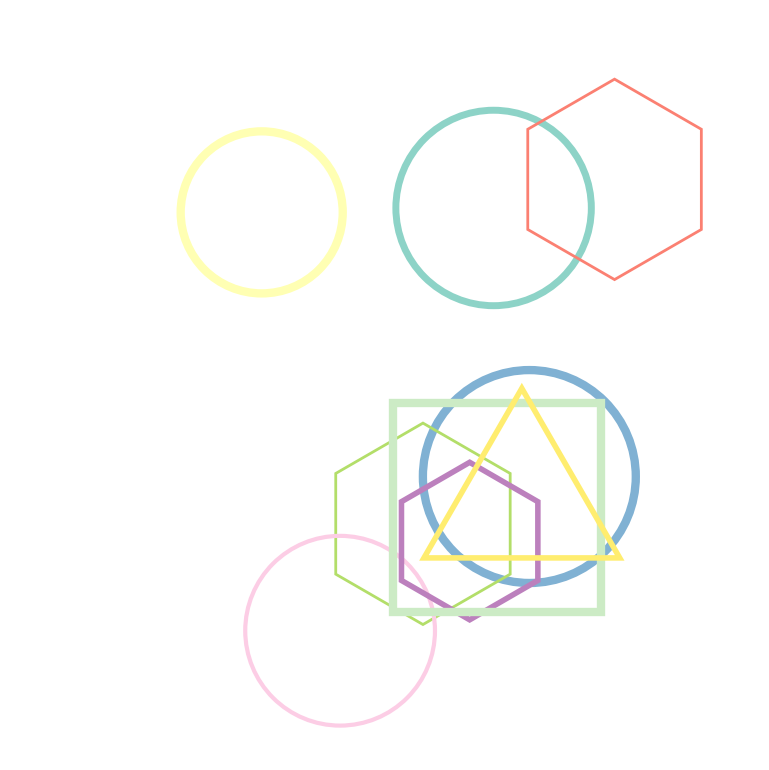[{"shape": "circle", "thickness": 2.5, "radius": 0.63, "center": [0.641, 0.73]}, {"shape": "circle", "thickness": 3, "radius": 0.53, "center": [0.34, 0.724]}, {"shape": "hexagon", "thickness": 1, "radius": 0.65, "center": [0.798, 0.767]}, {"shape": "circle", "thickness": 3, "radius": 0.69, "center": [0.687, 0.381]}, {"shape": "hexagon", "thickness": 1, "radius": 0.65, "center": [0.549, 0.32]}, {"shape": "circle", "thickness": 1.5, "radius": 0.62, "center": [0.442, 0.181]}, {"shape": "hexagon", "thickness": 2, "radius": 0.51, "center": [0.61, 0.297]}, {"shape": "square", "thickness": 3, "radius": 0.68, "center": [0.646, 0.341]}, {"shape": "triangle", "thickness": 2, "radius": 0.73, "center": [0.678, 0.349]}]